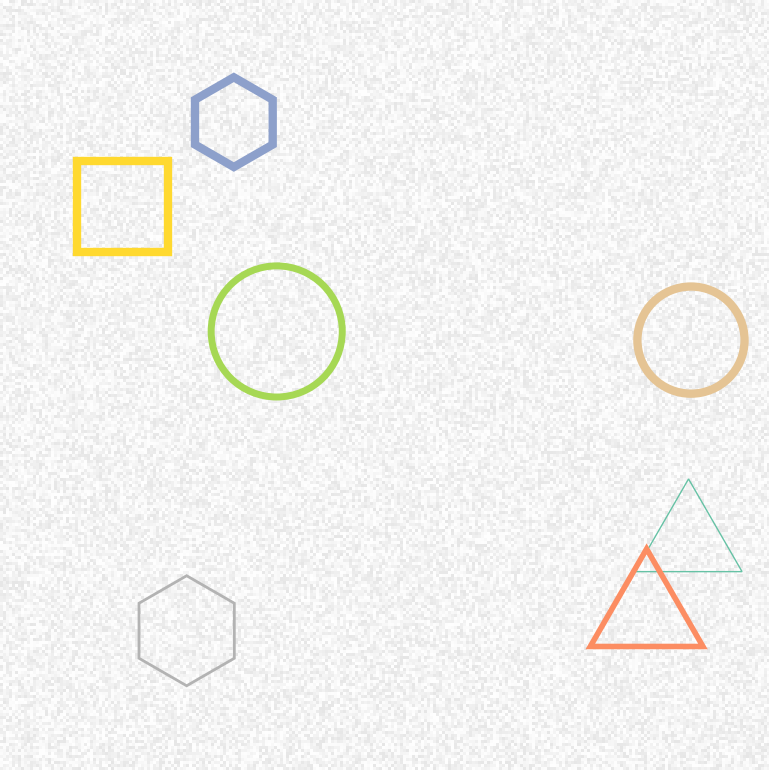[{"shape": "triangle", "thickness": 0.5, "radius": 0.4, "center": [0.894, 0.298]}, {"shape": "triangle", "thickness": 2, "radius": 0.42, "center": [0.84, 0.203]}, {"shape": "hexagon", "thickness": 3, "radius": 0.29, "center": [0.304, 0.841]}, {"shape": "circle", "thickness": 2.5, "radius": 0.43, "center": [0.359, 0.57]}, {"shape": "square", "thickness": 3, "radius": 0.3, "center": [0.16, 0.732]}, {"shape": "circle", "thickness": 3, "radius": 0.35, "center": [0.897, 0.558]}, {"shape": "hexagon", "thickness": 1, "radius": 0.36, "center": [0.242, 0.181]}]